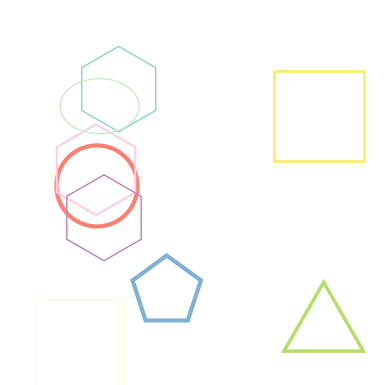[{"shape": "hexagon", "thickness": 1, "radius": 0.55, "center": [0.308, 0.769]}, {"shape": "square", "thickness": 0.5, "radius": 0.58, "center": [0.207, 0.106]}, {"shape": "circle", "thickness": 3, "radius": 0.53, "center": [0.252, 0.517]}, {"shape": "pentagon", "thickness": 3, "radius": 0.47, "center": [0.433, 0.243]}, {"shape": "triangle", "thickness": 2.5, "radius": 0.6, "center": [0.841, 0.148]}, {"shape": "hexagon", "thickness": 1.5, "radius": 0.59, "center": [0.249, 0.559]}, {"shape": "hexagon", "thickness": 1, "radius": 0.56, "center": [0.27, 0.434]}, {"shape": "oval", "thickness": 1, "radius": 0.51, "center": [0.259, 0.724]}, {"shape": "square", "thickness": 2, "radius": 0.59, "center": [0.829, 0.699]}]